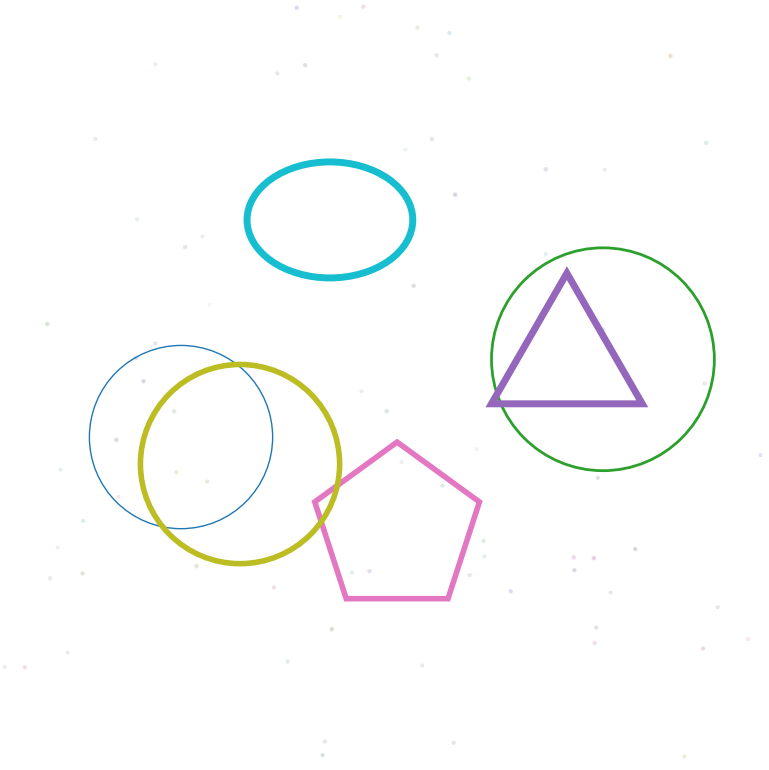[{"shape": "circle", "thickness": 0.5, "radius": 0.59, "center": [0.235, 0.432]}, {"shape": "circle", "thickness": 1, "radius": 0.72, "center": [0.783, 0.533]}, {"shape": "triangle", "thickness": 2.5, "radius": 0.57, "center": [0.736, 0.532]}, {"shape": "pentagon", "thickness": 2, "radius": 0.56, "center": [0.516, 0.313]}, {"shape": "circle", "thickness": 2, "radius": 0.65, "center": [0.312, 0.397]}, {"shape": "oval", "thickness": 2.5, "radius": 0.54, "center": [0.428, 0.714]}]